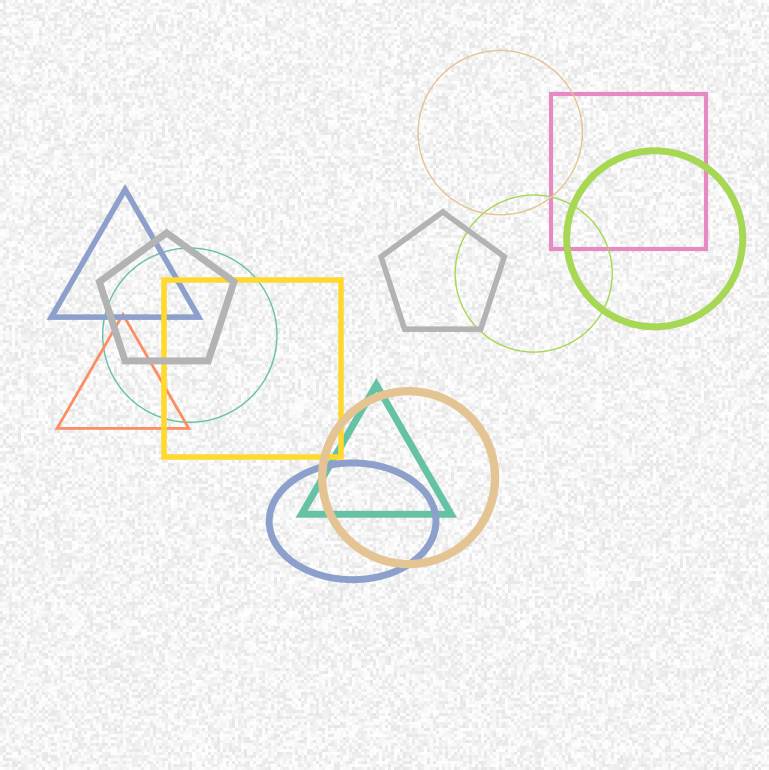[{"shape": "circle", "thickness": 0.5, "radius": 0.57, "center": [0.247, 0.565]}, {"shape": "triangle", "thickness": 2.5, "radius": 0.56, "center": [0.489, 0.388]}, {"shape": "triangle", "thickness": 1, "radius": 0.49, "center": [0.16, 0.493]}, {"shape": "oval", "thickness": 2.5, "radius": 0.54, "center": [0.458, 0.323]}, {"shape": "triangle", "thickness": 2, "radius": 0.55, "center": [0.162, 0.643]}, {"shape": "square", "thickness": 1.5, "radius": 0.5, "center": [0.816, 0.777]}, {"shape": "circle", "thickness": 0.5, "radius": 0.51, "center": [0.693, 0.645]}, {"shape": "circle", "thickness": 2.5, "radius": 0.57, "center": [0.85, 0.69]}, {"shape": "square", "thickness": 2, "radius": 0.58, "center": [0.328, 0.522]}, {"shape": "circle", "thickness": 3, "radius": 0.56, "center": [0.531, 0.38]}, {"shape": "circle", "thickness": 0.5, "radius": 0.53, "center": [0.65, 0.828]}, {"shape": "pentagon", "thickness": 2, "radius": 0.42, "center": [0.575, 0.641]}, {"shape": "pentagon", "thickness": 2.5, "radius": 0.46, "center": [0.216, 0.606]}]